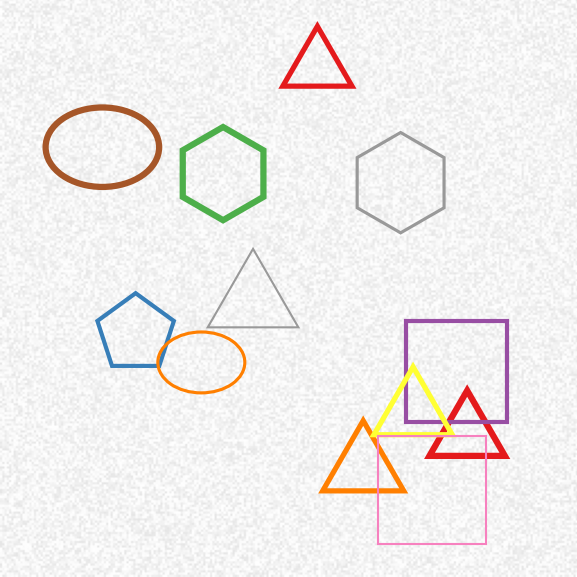[{"shape": "triangle", "thickness": 3, "radius": 0.38, "center": [0.809, 0.247]}, {"shape": "triangle", "thickness": 2.5, "radius": 0.35, "center": [0.55, 0.885]}, {"shape": "pentagon", "thickness": 2, "radius": 0.35, "center": [0.235, 0.422]}, {"shape": "hexagon", "thickness": 3, "radius": 0.4, "center": [0.386, 0.698]}, {"shape": "square", "thickness": 2, "radius": 0.44, "center": [0.79, 0.356]}, {"shape": "triangle", "thickness": 2.5, "radius": 0.41, "center": [0.629, 0.19]}, {"shape": "oval", "thickness": 1.5, "radius": 0.38, "center": [0.349, 0.372]}, {"shape": "triangle", "thickness": 2.5, "radius": 0.39, "center": [0.715, 0.286]}, {"shape": "oval", "thickness": 3, "radius": 0.49, "center": [0.177, 0.744]}, {"shape": "square", "thickness": 1, "radius": 0.47, "center": [0.748, 0.15]}, {"shape": "hexagon", "thickness": 1.5, "radius": 0.43, "center": [0.694, 0.683]}, {"shape": "triangle", "thickness": 1, "radius": 0.45, "center": [0.438, 0.478]}]